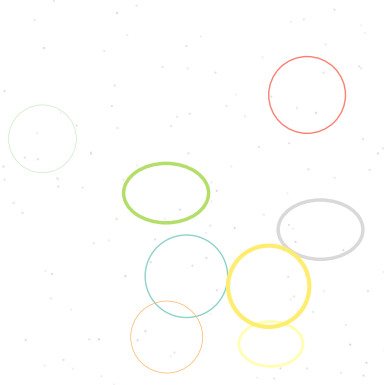[{"shape": "circle", "thickness": 1, "radius": 0.54, "center": [0.484, 0.282]}, {"shape": "oval", "thickness": 2, "radius": 0.42, "center": [0.704, 0.106]}, {"shape": "circle", "thickness": 1, "radius": 0.5, "center": [0.798, 0.753]}, {"shape": "circle", "thickness": 0.5, "radius": 0.47, "center": [0.433, 0.125]}, {"shape": "oval", "thickness": 2.5, "radius": 0.55, "center": [0.431, 0.498]}, {"shape": "oval", "thickness": 2.5, "radius": 0.55, "center": [0.833, 0.403]}, {"shape": "circle", "thickness": 0.5, "radius": 0.44, "center": [0.11, 0.639]}, {"shape": "circle", "thickness": 3, "radius": 0.53, "center": [0.698, 0.256]}]